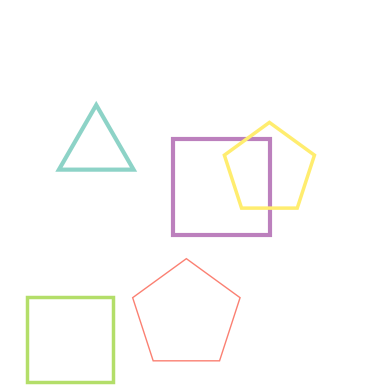[{"shape": "triangle", "thickness": 3, "radius": 0.56, "center": [0.25, 0.615]}, {"shape": "pentagon", "thickness": 1, "radius": 0.73, "center": [0.484, 0.181]}, {"shape": "square", "thickness": 2.5, "radius": 0.56, "center": [0.181, 0.118]}, {"shape": "square", "thickness": 3, "radius": 0.62, "center": [0.575, 0.515]}, {"shape": "pentagon", "thickness": 2.5, "radius": 0.62, "center": [0.7, 0.559]}]